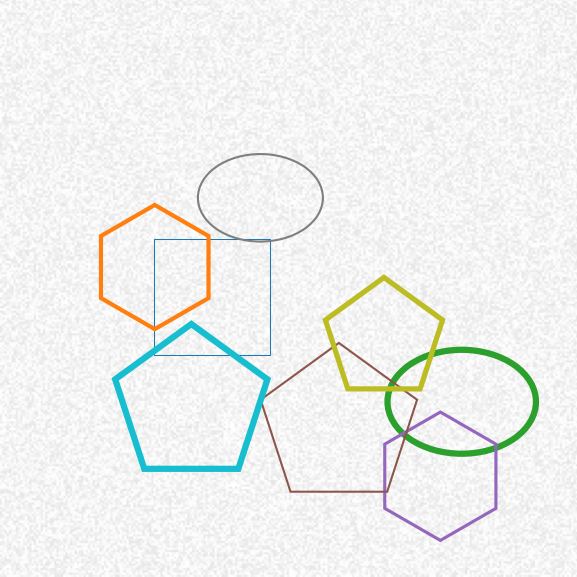[{"shape": "square", "thickness": 0.5, "radius": 0.5, "center": [0.367, 0.485]}, {"shape": "hexagon", "thickness": 2, "radius": 0.54, "center": [0.268, 0.537]}, {"shape": "oval", "thickness": 3, "radius": 0.64, "center": [0.8, 0.303]}, {"shape": "hexagon", "thickness": 1.5, "radius": 0.56, "center": [0.763, 0.174]}, {"shape": "pentagon", "thickness": 1, "radius": 0.71, "center": [0.587, 0.263]}, {"shape": "oval", "thickness": 1, "radius": 0.54, "center": [0.451, 0.657]}, {"shape": "pentagon", "thickness": 2.5, "radius": 0.53, "center": [0.665, 0.412]}, {"shape": "pentagon", "thickness": 3, "radius": 0.69, "center": [0.331, 0.299]}]